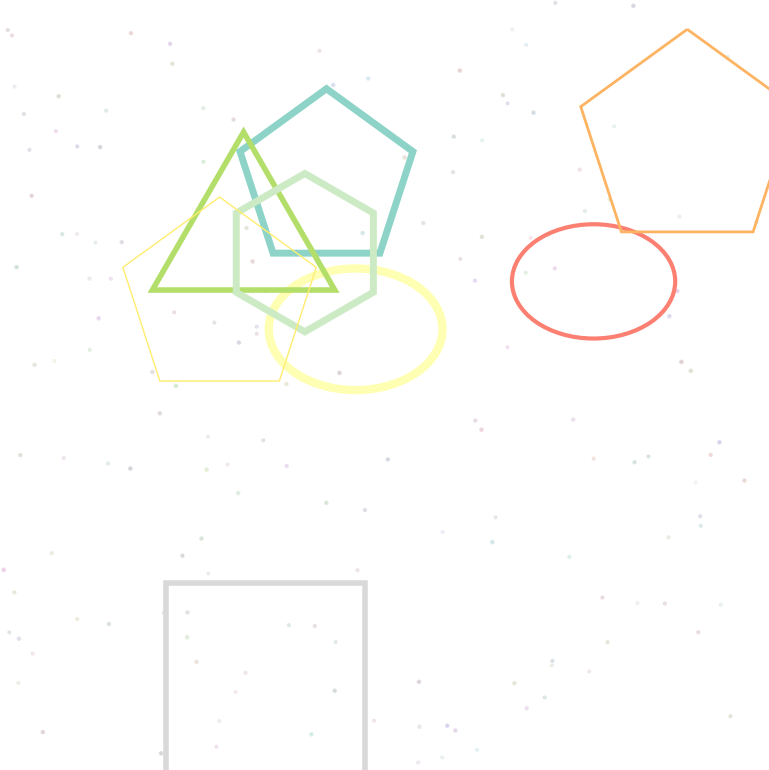[{"shape": "pentagon", "thickness": 2.5, "radius": 0.59, "center": [0.424, 0.767]}, {"shape": "oval", "thickness": 3, "radius": 0.56, "center": [0.462, 0.572]}, {"shape": "oval", "thickness": 1.5, "radius": 0.53, "center": [0.771, 0.635]}, {"shape": "pentagon", "thickness": 1, "radius": 0.73, "center": [0.893, 0.817]}, {"shape": "triangle", "thickness": 2, "radius": 0.68, "center": [0.316, 0.692]}, {"shape": "square", "thickness": 2, "radius": 0.65, "center": [0.345, 0.113]}, {"shape": "hexagon", "thickness": 2.5, "radius": 0.51, "center": [0.396, 0.672]}, {"shape": "pentagon", "thickness": 0.5, "radius": 0.66, "center": [0.285, 0.612]}]